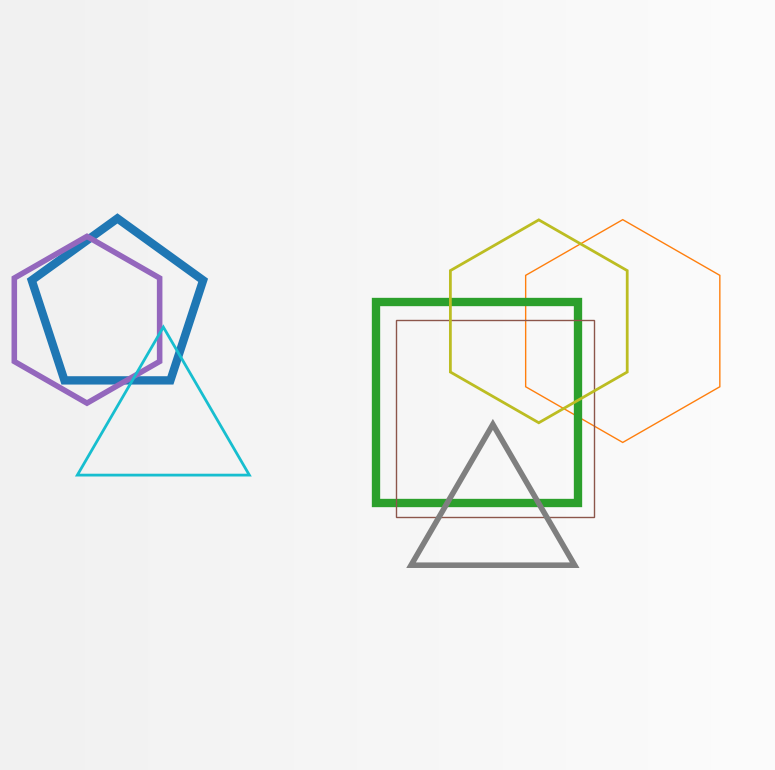[{"shape": "pentagon", "thickness": 3, "radius": 0.58, "center": [0.152, 0.6]}, {"shape": "hexagon", "thickness": 0.5, "radius": 0.72, "center": [0.804, 0.57]}, {"shape": "square", "thickness": 3, "radius": 0.65, "center": [0.616, 0.477]}, {"shape": "hexagon", "thickness": 2, "radius": 0.54, "center": [0.112, 0.585]}, {"shape": "square", "thickness": 0.5, "radius": 0.64, "center": [0.639, 0.457]}, {"shape": "triangle", "thickness": 2, "radius": 0.61, "center": [0.636, 0.327]}, {"shape": "hexagon", "thickness": 1, "radius": 0.66, "center": [0.695, 0.583]}, {"shape": "triangle", "thickness": 1, "radius": 0.64, "center": [0.211, 0.447]}]